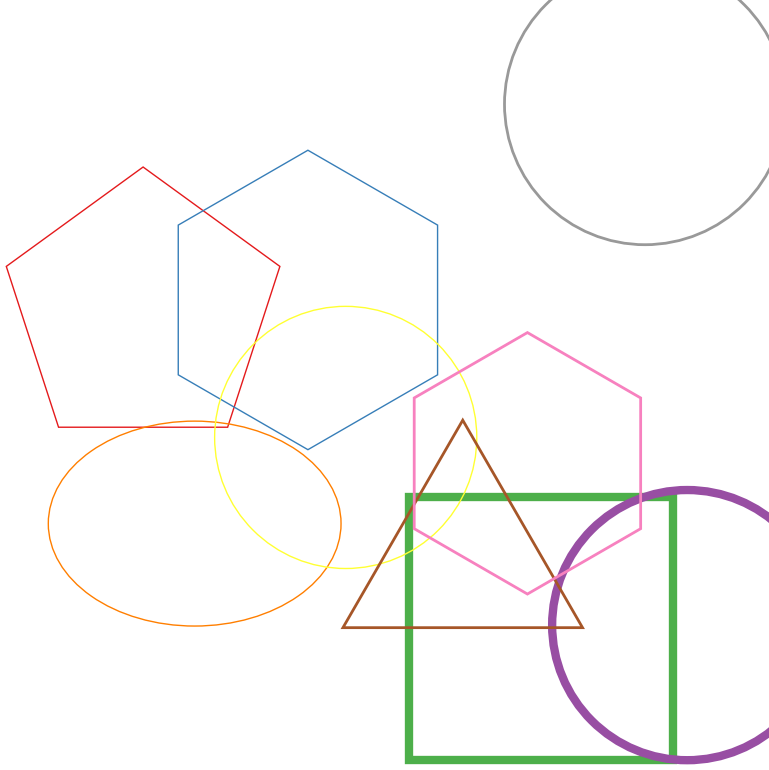[{"shape": "pentagon", "thickness": 0.5, "radius": 0.93, "center": [0.186, 0.596]}, {"shape": "hexagon", "thickness": 0.5, "radius": 0.97, "center": [0.4, 0.61]}, {"shape": "square", "thickness": 3, "radius": 0.85, "center": [0.702, 0.184]}, {"shape": "circle", "thickness": 3, "radius": 0.88, "center": [0.893, 0.188]}, {"shape": "oval", "thickness": 0.5, "radius": 0.95, "center": [0.253, 0.32]}, {"shape": "circle", "thickness": 0.5, "radius": 0.85, "center": [0.449, 0.432]}, {"shape": "triangle", "thickness": 1, "radius": 0.9, "center": [0.601, 0.275]}, {"shape": "hexagon", "thickness": 1, "radius": 0.85, "center": [0.685, 0.398]}, {"shape": "circle", "thickness": 1, "radius": 0.91, "center": [0.838, 0.865]}]